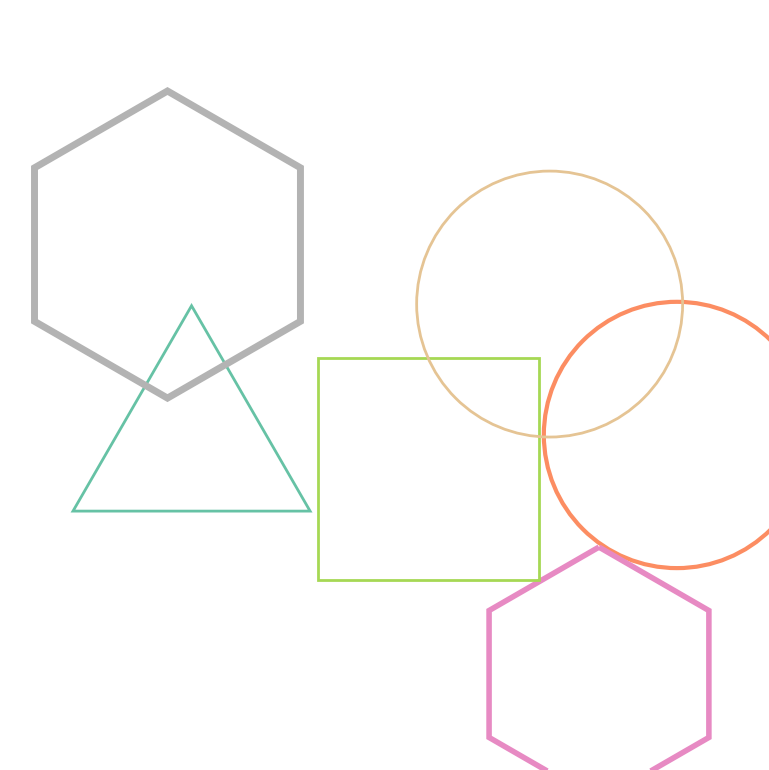[{"shape": "triangle", "thickness": 1, "radius": 0.89, "center": [0.249, 0.425]}, {"shape": "circle", "thickness": 1.5, "radius": 0.86, "center": [0.879, 0.435]}, {"shape": "hexagon", "thickness": 2, "radius": 0.82, "center": [0.778, 0.125]}, {"shape": "square", "thickness": 1, "radius": 0.72, "center": [0.557, 0.391]}, {"shape": "circle", "thickness": 1, "radius": 0.86, "center": [0.714, 0.605]}, {"shape": "hexagon", "thickness": 2.5, "radius": 1.0, "center": [0.218, 0.682]}]